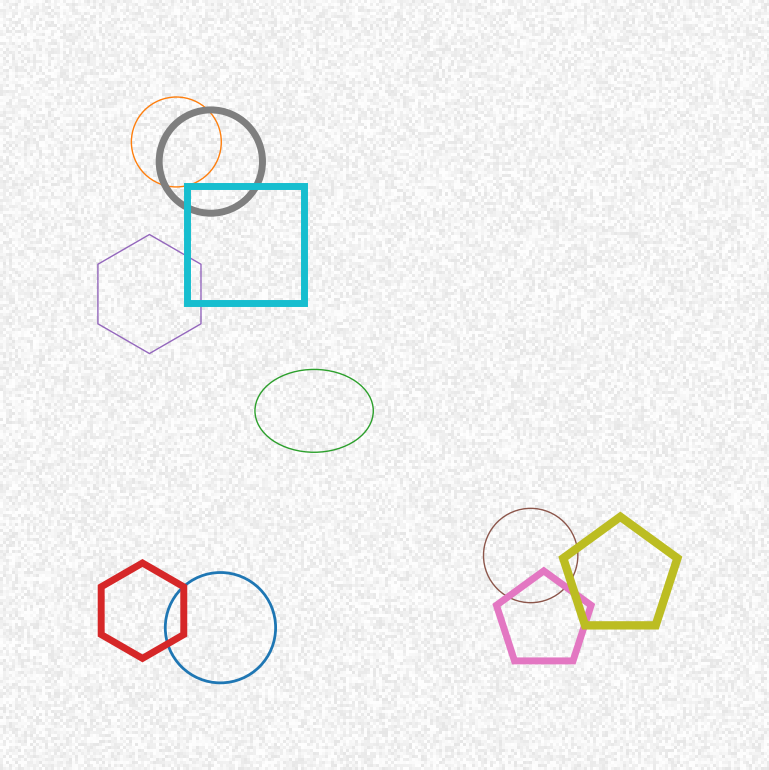[{"shape": "circle", "thickness": 1, "radius": 0.36, "center": [0.286, 0.185]}, {"shape": "circle", "thickness": 0.5, "radius": 0.29, "center": [0.229, 0.816]}, {"shape": "oval", "thickness": 0.5, "radius": 0.38, "center": [0.408, 0.466]}, {"shape": "hexagon", "thickness": 2.5, "radius": 0.31, "center": [0.185, 0.207]}, {"shape": "hexagon", "thickness": 0.5, "radius": 0.39, "center": [0.194, 0.618]}, {"shape": "circle", "thickness": 0.5, "radius": 0.31, "center": [0.689, 0.279]}, {"shape": "pentagon", "thickness": 2.5, "radius": 0.32, "center": [0.706, 0.194]}, {"shape": "circle", "thickness": 2.5, "radius": 0.34, "center": [0.274, 0.79]}, {"shape": "pentagon", "thickness": 3, "radius": 0.39, "center": [0.806, 0.251]}, {"shape": "square", "thickness": 2.5, "radius": 0.38, "center": [0.319, 0.682]}]